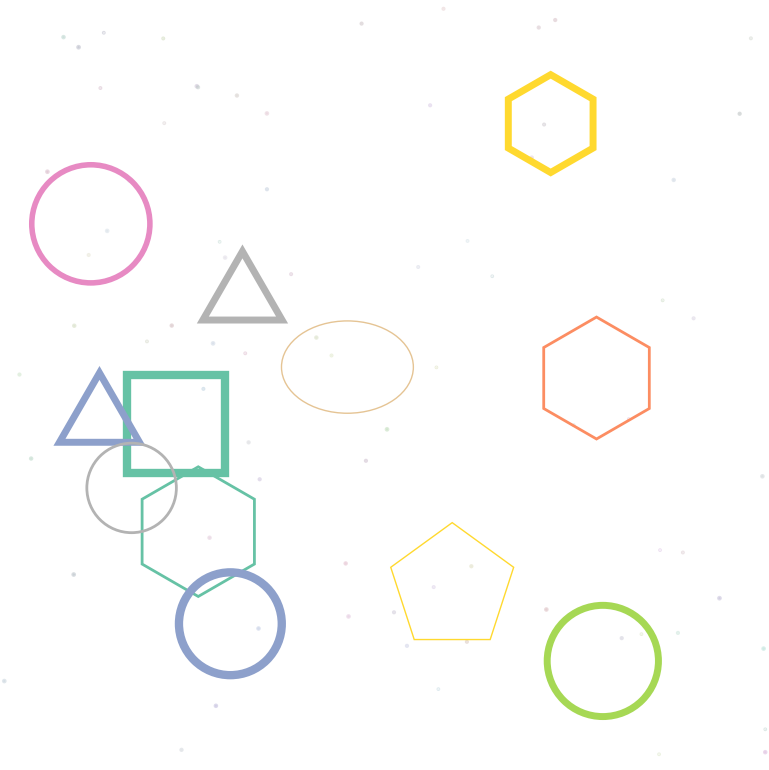[{"shape": "hexagon", "thickness": 1, "radius": 0.42, "center": [0.257, 0.31]}, {"shape": "square", "thickness": 3, "radius": 0.32, "center": [0.229, 0.45]}, {"shape": "hexagon", "thickness": 1, "radius": 0.4, "center": [0.775, 0.509]}, {"shape": "circle", "thickness": 3, "radius": 0.33, "center": [0.299, 0.19]}, {"shape": "triangle", "thickness": 2.5, "radius": 0.3, "center": [0.129, 0.456]}, {"shape": "circle", "thickness": 2, "radius": 0.38, "center": [0.118, 0.709]}, {"shape": "circle", "thickness": 2.5, "radius": 0.36, "center": [0.783, 0.142]}, {"shape": "pentagon", "thickness": 0.5, "radius": 0.42, "center": [0.587, 0.237]}, {"shape": "hexagon", "thickness": 2.5, "radius": 0.32, "center": [0.715, 0.839]}, {"shape": "oval", "thickness": 0.5, "radius": 0.43, "center": [0.451, 0.523]}, {"shape": "triangle", "thickness": 2.5, "radius": 0.3, "center": [0.315, 0.614]}, {"shape": "circle", "thickness": 1, "radius": 0.29, "center": [0.171, 0.366]}]